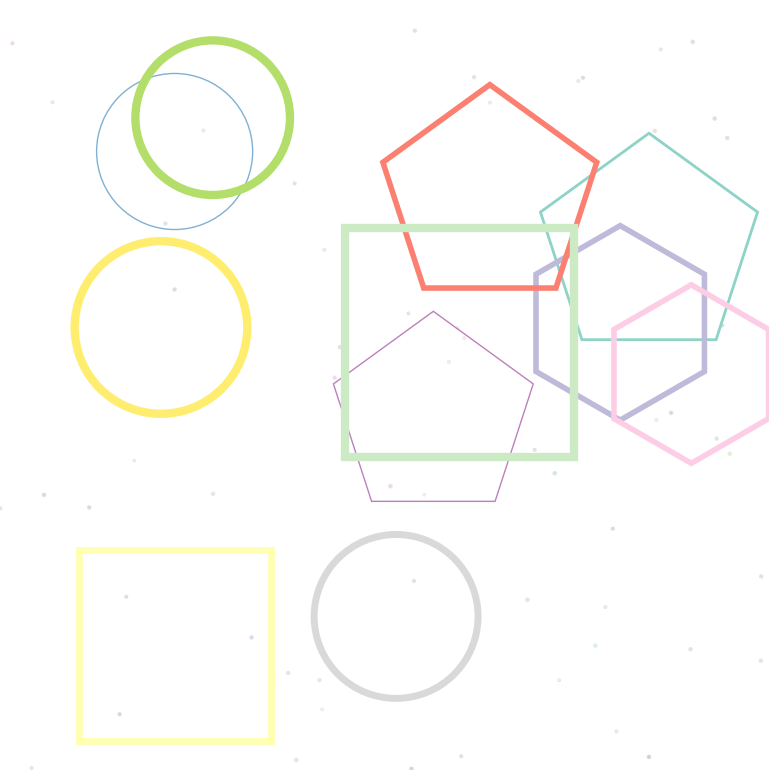[{"shape": "pentagon", "thickness": 1, "radius": 0.74, "center": [0.843, 0.679]}, {"shape": "square", "thickness": 2.5, "radius": 0.62, "center": [0.227, 0.162]}, {"shape": "hexagon", "thickness": 2, "radius": 0.63, "center": [0.805, 0.581]}, {"shape": "pentagon", "thickness": 2, "radius": 0.73, "center": [0.636, 0.744]}, {"shape": "circle", "thickness": 0.5, "radius": 0.51, "center": [0.227, 0.803]}, {"shape": "circle", "thickness": 3, "radius": 0.5, "center": [0.276, 0.847]}, {"shape": "hexagon", "thickness": 2, "radius": 0.58, "center": [0.898, 0.514]}, {"shape": "circle", "thickness": 2.5, "radius": 0.53, "center": [0.514, 0.199]}, {"shape": "pentagon", "thickness": 0.5, "radius": 0.68, "center": [0.563, 0.459]}, {"shape": "square", "thickness": 3, "radius": 0.75, "center": [0.597, 0.555]}, {"shape": "circle", "thickness": 3, "radius": 0.56, "center": [0.209, 0.575]}]